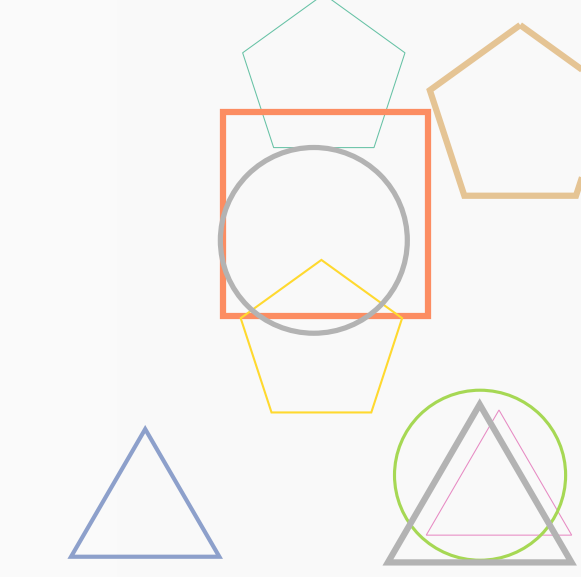[{"shape": "pentagon", "thickness": 0.5, "radius": 0.73, "center": [0.557, 0.862]}, {"shape": "square", "thickness": 3, "radius": 0.89, "center": [0.56, 0.628]}, {"shape": "triangle", "thickness": 2, "radius": 0.74, "center": [0.25, 0.109]}, {"shape": "triangle", "thickness": 0.5, "radius": 0.72, "center": [0.858, 0.145]}, {"shape": "circle", "thickness": 1.5, "radius": 0.74, "center": [0.826, 0.176]}, {"shape": "pentagon", "thickness": 1, "radius": 0.73, "center": [0.553, 0.403]}, {"shape": "pentagon", "thickness": 3, "radius": 0.82, "center": [0.895, 0.792]}, {"shape": "triangle", "thickness": 3, "radius": 0.91, "center": [0.825, 0.116]}, {"shape": "circle", "thickness": 2.5, "radius": 0.8, "center": [0.54, 0.583]}]